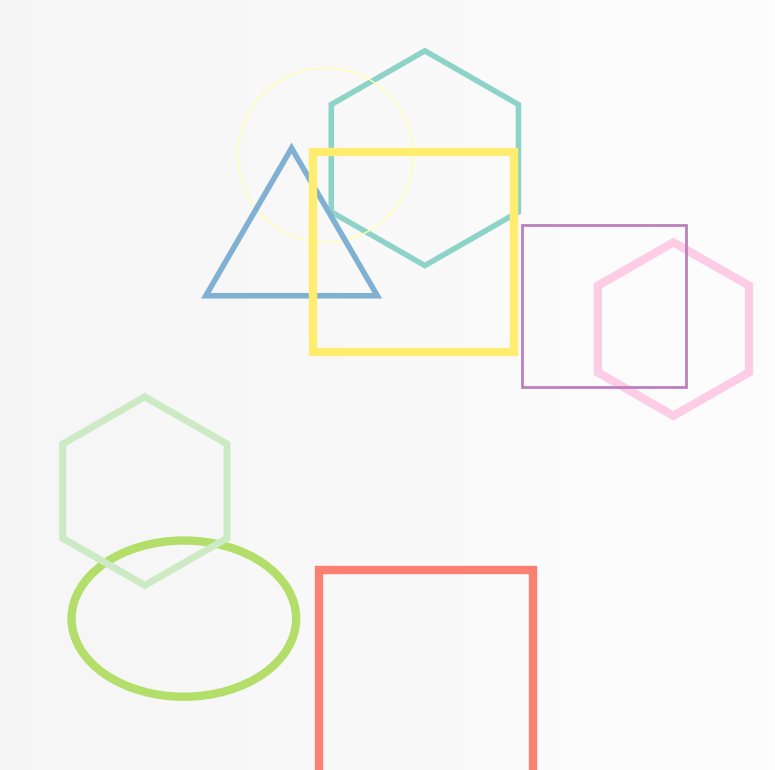[{"shape": "hexagon", "thickness": 2, "radius": 0.7, "center": [0.548, 0.795]}, {"shape": "circle", "thickness": 0.5, "radius": 0.57, "center": [0.42, 0.799]}, {"shape": "square", "thickness": 3, "radius": 0.69, "center": [0.549, 0.121]}, {"shape": "triangle", "thickness": 2, "radius": 0.64, "center": [0.376, 0.68]}, {"shape": "oval", "thickness": 3, "radius": 0.72, "center": [0.237, 0.197]}, {"shape": "hexagon", "thickness": 3, "radius": 0.56, "center": [0.869, 0.573]}, {"shape": "square", "thickness": 1, "radius": 0.53, "center": [0.779, 0.602]}, {"shape": "hexagon", "thickness": 2.5, "radius": 0.61, "center": [0.187, 0.362]}, {"shape": "square", "thickness": 3, "radius": 0.65, "center": [0.534, 0.672]}]